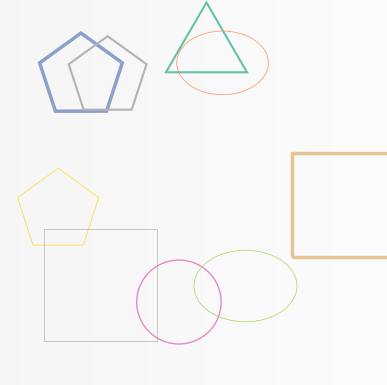[{"shape": "triangle", "thickness": 1.5, "radius": 0.6, "center": [0.533, 0.873]}, {"shape": "oval", "thickness": 0.5, "radius": 0.59, "center": [0.574, 0.837]}, {"shape": "pentagon", "thickness": 2.5, "radius": 0.56, "center": [0.209, 0.802]}, {"shape": "circle", "thickness": 1, "radius": 0.54, "center": [0.462, 0.216]}, {"shape": "oval", "thickness": 0.5, "radius": 0.66, "center": [0.633, 0.257]}, {"shape": "pentagon", "thickness": 0.5, "radius": 0.55, "center": [0.15, 0.453]}, {"shape": "square", "thickness": 2.5, "radius": 0.67, "center": [0.889, 0.468]}, {"shape": "square", "thickness": 0.5, "radius": 0.73, "center": [0.26, 0.259]}, {"shape": "pentagon", "thickness": 1.5, "radius": 0.53, "center": [0.278, 0.801]}]